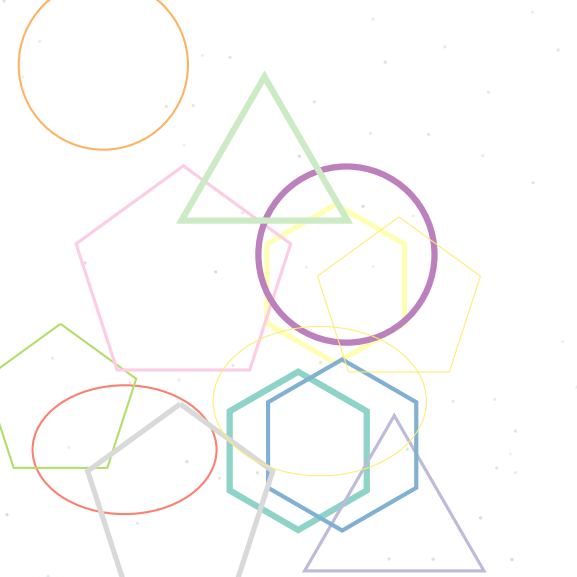[{"shape": "hexagon", "thickness": 3, "radius": 0.69, "center": [0.516, 0.218]}, {"shape": "hexagon", "thickness": 2.5, "radius": 0.69, "center": [0.581, 0.508]}, {"shape": "triangle", "thickness": 1.5, "radius": 0.9, "center": [0.683, 0.1]}, {"shape": "oval", "thickness": 1, "radius": 0.8, "center": [0.216, 0.22]}, {"shape": "hexagon", "thickness": 2, "radius": 0.74, "center": [0.592, 0.229]}, {"shape": "circle", "thickness": 1, "radius": 0.73, "center": [0.179, 0.887]}, {"shape": "pentagon", "thickness": 1, "radius": 0.69, "center": [0.105, 0.3]}, {"shape": "pentagon", "thickness": 1.5, "radius": 0.98, "center": [0.318, 0.517]}, {"shape": "pentagon", "thickness": 2.5, "radius": 0.84, "center": [0.312, 0.131]}, {"shape": "circle", "thickness": 3, "radius": 0.76, "center": [0.6, 0.558]}, {"shape": "triangle", "thickness": 3, "radius": 0.83, "center": [0.458, 0.7]}, {"shape": "pentagon", "thickness": 0.5, "radius": 0.74, "center": [0.691, 0.475]}, {"shape": "oval", "thickness": 0.5, "radius": 0.92, "center": [0.554, 0.305]}]